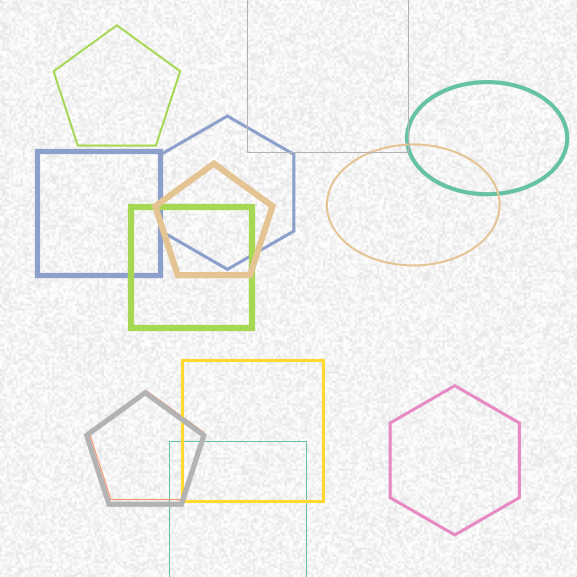[{"shape": "oval", "thickness": 2, "radius": 0.69, "center": [0.844, 0.76]}, {"shape": "square", "thickness": 0.5, "radius": 0.59, "center": [0.412, 0.117]}, {"shape": "pentagon", "thickness": 0.5, "radius": 0.52, "center": [0.253, 0.218]}, {"shape": "square", "thickness": 2.5, "radius": 0.53, "center": [0.171, 0.63]}, {"shape": "hexagon", "thickness": 1.5, "radius": 0.66, "center": [0.394, 0.665]}, {"shape": "hexagon", "thickness": 1.5, "radius": 0.65, "center": [0.788, 0.202]}, {"shape": "pentagon", "thickness": 1, "radius": 0.58, "center": [0.202, 0.84]}, {"shape": "square", "thickness": 3, "radius": 0.52, "center": [0.331, 0.536]}, {"shape": "square", "thickness": 1.5, "radius": 0.61, "center": [0.437, 0.254]}, {"shape": "oval", "thickness": 1, "radius": 0.75, "center": [0.716, 0.644]}, {"shape": "pentagon", "thickness": 3, "radius": 0.53, "center": [0.37, 0.609]}, {"shape": "pentagon", "thickness": 2.5, "radius": 0.53, "center": [0.252, 0.212]}, {"shape": "square", "thickness": 0.5, "radius": 0.69, "center": [0.567, 0.875]}]